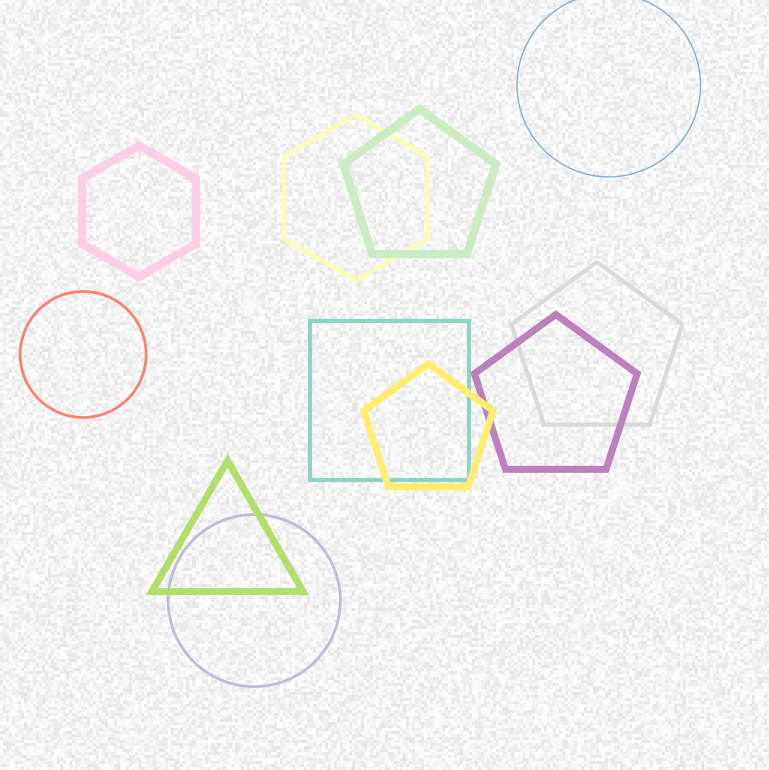[{"shape": "square", "thickness": 1.5, "radius": 0.52, "center": [0.506, 0.48]}, {"shape": "hexagon", "thickness": 1.5, "radius": 0.54, "center": [0.462, 0.743]}, {"shape": "circle", "thickness": 1, "radius": 0.56, "center": [0.33, 0.22]}, {"shape": "circle", "thickness": 1, "radius": 0.41, "center": [0.108, 0.54]}, {"shape": "circle", "thickness": 0.5, "radius": 0.6, "center": [0.791, 0.889]}, {"shape": "triangle", "thickness": 2.5, "radius": 0.57, "center": [0.295, 0.288]}, {"shape": "hexagon", "thickness": 3, "radius": 0.43, "center": [0.18, 0.726]}, {"shape": "pentagon", "thickness": 1.5, "radius": 0.58, "center": [0.775, 0.543]}, {"shape": "pentagon", "thickness": 2.5, "radius": 0.56, "center": [0.722, 0.48]}, {"shape": "pentagon", "thickness": 3, "radius": 0.52, "center": [0.545, 0.754]}, {"shape": "pentagon", "thickness": 2.5, "radius": 0.44, "center": [0.556, 0.439]}]